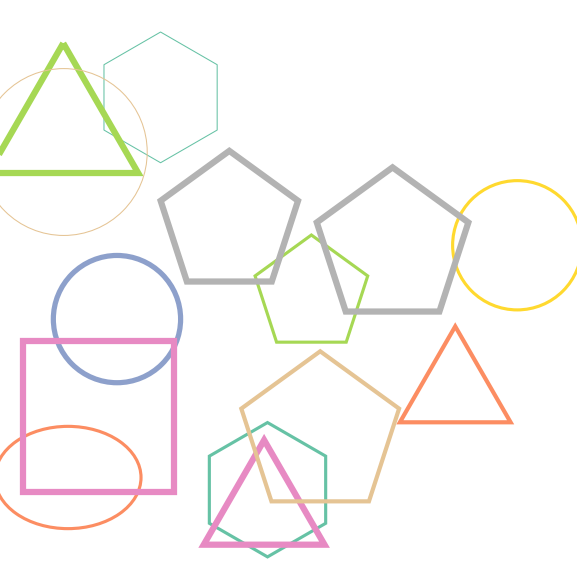[{"shape": "hexagon", "thickness": 0.5, "radius": 0.57, "center": [0.278, 0.831]}, {"shape": "hexagon", "thickness": 1.5, "radius": 0.58, "center": [0.463, 0.151]}, {"shape": "oval", "thickness": 1.5, "radius": 0.63, "center": [0.118, 0.172]}, {"shape": "triangle", "thickness": 2, "radius": 0.55, "center": [0.788, 0.323]}, {"shape": "circle", "thickness": 2.5, "radius": 0.55, "center": [0.203, 0.447]}, {"shape": "triangle", "thickness": 3, "radius": 0.6, "center": [0.457, 0.116]}, {"shape": "square", "thickness": 3, "radius": 0.65, "center": [0.17, 0.279]}, {"shape": "triangle", "thickness": 3, "radius": 0.75, "center": [0.11, 0.774]}, {"shape": "pentagon", "thickness": 1.5, "radius": 0.51, "center": [0.539, 0.49]}, {"shape": "circle", "thickness": 1.5, "radius": 0.56, "center": [0.896, 0.574]}, {"shape": "pentagon", "thickness": 2, "radius": 0.72, "center": [0.554, 0.247]}, {"shape": "circle", "thickness": 0.5, "radius": 0.72, "center": [0.11, 0.736]}, {"shape": "pentagon", "thickness": 3, "radius": 0.63, "center": [0.397, 0.613]}, {"shape": "pentagon", "thickness": 3, "radius": 0.69, "center": [0.68, 0.571]}]